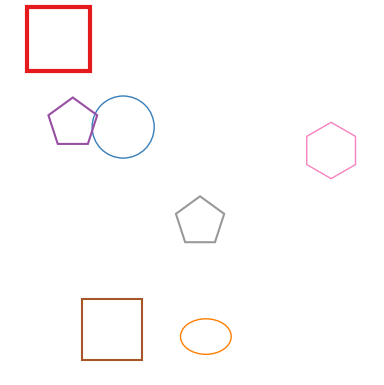[{"shape": "square", "thickness": 3, "radius": 0.41, "center": [0.152, 0.899]}, {"shape": "circle", "thickness": 1, "radius": 0.4, "center": [0.32, 0.67]}, {"shape": "pentagon", "thickness": 1.5, "radius": 0.33, "center": [0.189, 0.68]}, {"shape": "oval", "thickness": 1, "radius": 0.33, "center": [0.535, 0.126]}, {"shape": "square", "thickness": 1.5, "radius": 0.39, "center": [0.291, 0.144]}, {"shape": "hexagon", "thickness": 1, "radius": 0.37, "center": [0.86, 0.609]}, {"shape": "pentagon", "thickness": 1.5, "radius": 0.33, "center": [0.52, 0.424]}]